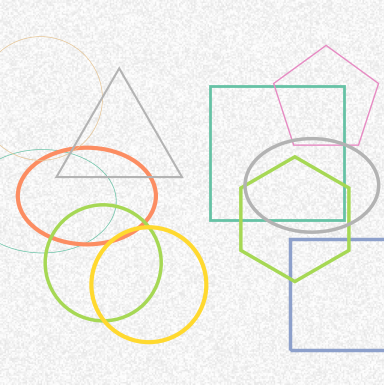[{"shape": "square", "thickness": 2, "radius": 0.87, "center": [0.719, 0.603]}, {"shape": "oval", "thickness": 0.5, "radius": 0.96, "center": [0.11, 0.477]}, {"shape": "oval", "thickness": 3, "radius": 0.9, "center": [0.226, 0.491]}, {"shape": "square", "thickness": 2.5, "radius": 0.72, "center": [0.898, 0.236]}, {"shape": "pentagon", "thickness": 1, "radius": 0.72, "center": [0.847, 0.739]}, {"shape": "circle", "thickness": 2.5, "radius": 0.75, "center": [0.268, 0.317]}, {"shape": "hexagon", "thickness": 2.5, "radius": 0.81, "center": [0.766, 0.431]}, {"shape": "circle", "thickness": 3, "radius": 0.75, "center": [0.387, 0.26]}, {"shape": "circle", "thickness": 0.5, "radius": 0.8, "center": [0.105, 0.744]}, {"shape": "triangle", "thickness": 1.5, "radius": 0.94, "center": [0.31, 0.634]}, {"shape": "oval", "thickness": 2.5, "radius": 0.87, "center": [0.81, 0.518]}]